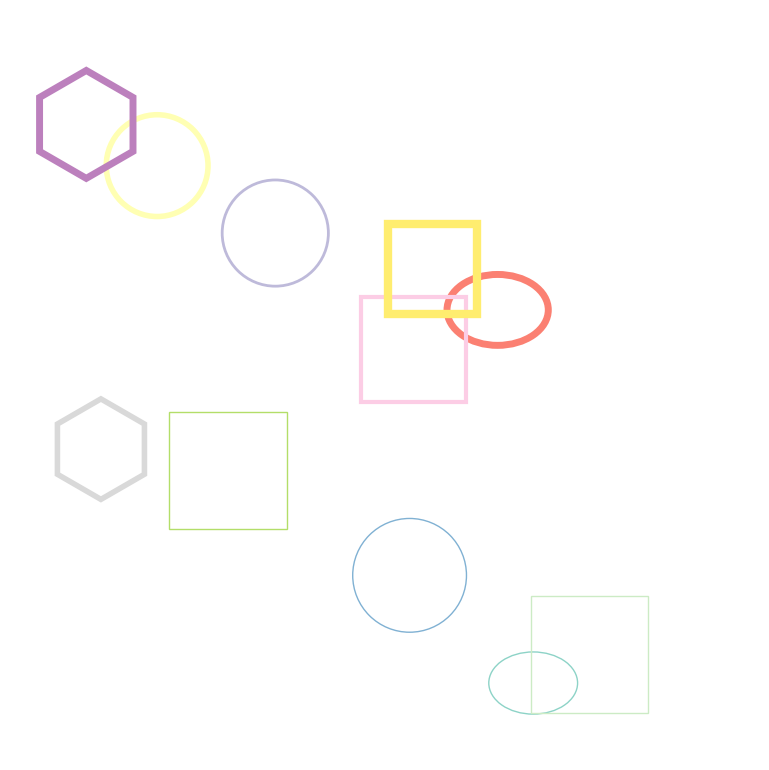[{"shape": "oval", "thickness": 0.5, "radius": 0.29, "center": [0.692, 0.113]}, {"shape": "circle", "thickness": 2, "radius": 0.33, "center": [0.204, 0.785]}, {"shape": "circle", "thickness": 1, "radius": 0.34, "center": [0.358, 0.697]}, {"shape": "oval", "thickness": 2.5, "radius": 0.33, "center": [0.646, 0.598]}, {"shape": "circle", "thickness": 0.5, "radius": 0.37, "center": [0.532, 0.253]}, {"shape": "square", "thickness": 0.5, "radius": 0.38, "center": [0.296, 0.389]}, {"shape": "square", "thickness": 1.5, "radius": 0.34, "center": [0.537, 0.546]}, {"shape": "hexagon", "thickness": 2, "radius": 0.33, "center": [0.131, 0.417]}, {"shape": "hexagon", "thickness": 2.5, "radius": 0.35, "center": [0.112, 0.838]}, {"shape": "square", "thickness": 0.5, "radius": 0.38, "center": [0.766, 0.15]}, {"shape": "square", "thickness": 3, "radius": 0.29, "center": [0.562, 0.651]}]